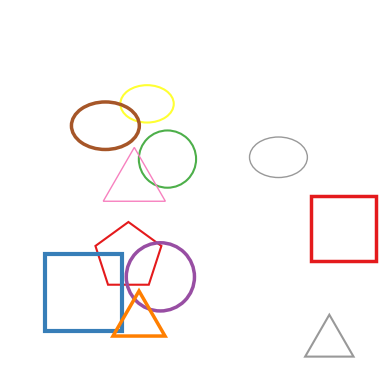[{"shape": "pentagon", "thickness": 1.5, "radius": 0.45, "center": [0.334, 0.333]}, {"shape": "square", "thickness": 2.5, "radius": 0.42, "center": [0.893, 0.405]}, {"shape": "square", "thickness": 3, "radius": 0.5, "center": [0.217, 0.24]}, {"shape": "circle", "thickness": 1.5, "radius": 0.37, "center": [0.435, 0.587]}, {"shape": "circle", "thickness": 2.5, "radius": 0.44, "center": [0.417, 0.281]}, {"shape": "triangle", "thickness": 2.5, "radius": 0.39, "center": [0.361, 0.166]}, {"shape": "oval", "thickness": 1.5, "radius": 0.35, "center": [0.382, 0.73]}, {"shape": "oval", "thickness": 2.5, "radius": 0.44, "center": [0.274, 0.673]}, {"shape": "triangle", "thickness": 1, "radius": 0.47, "center": [0.349, 0.524]}, {"shape": "triangle", "thickness": 1.5, "radius": 0.36, "center": [0.855, 0.11]}, {"shape": "oval", "thickness": 1, "radius": 0.38, "center": [0.723, 0.592]}]